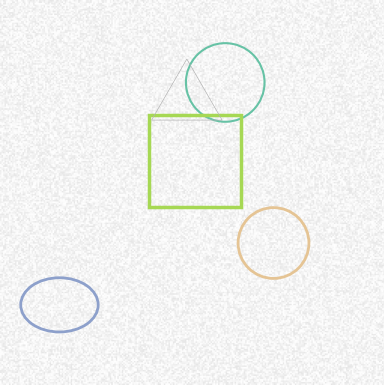[{"shape": "circle", "thickness": 1.5, "radius": 0.51, "center": [0.585, 0.786]}, {"shape": "oval", "thickness": 2, "radius": 0.5, "center": [0.154, 0.208]}, {"shape": "square", "thickness": 2.5, "radius": 0.6, "center": [0.506, 0.582]}, {"shape": "circle", "thickness": 2, "radius": 0.46, "center": [0.71, 0.369]}, {"shape": "triangle", "thickness": 0.5, "radius": 0.53, "center": [0.485, 0.741]}]